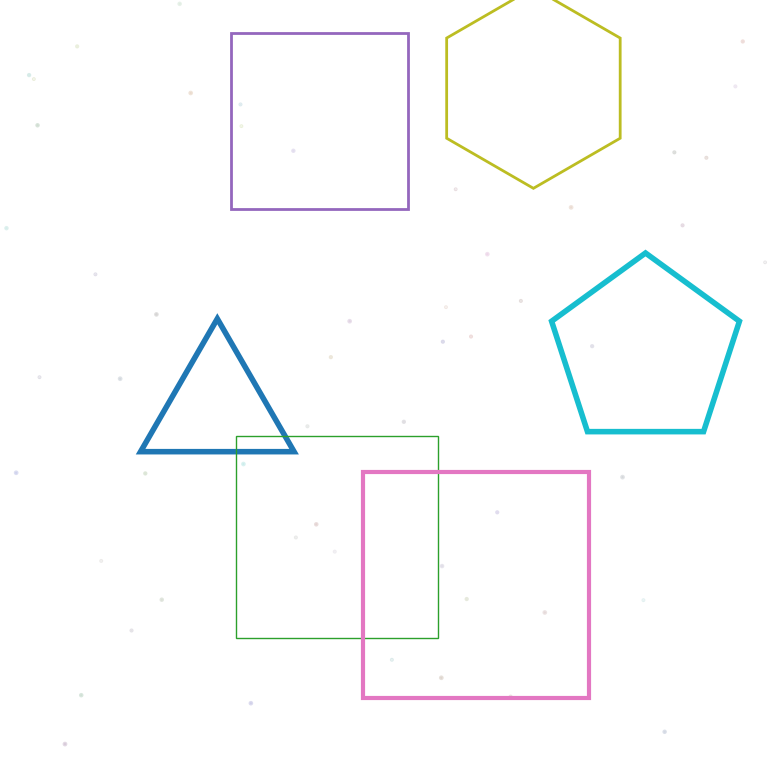[{"shape": "triangle", "thickness": 2, "radius": 0.58, "center": [0.282, 0.471]}, {"shape": "square", "thickness": 0.5, "radius": 0.65, "center": [0.438, 0.303]}, {"shape": "square", "thickness": 1, "radius": 0.57, "center": [0.415, 0.843]}, {"shape": "square", "thickness": 1.5, "radius": 0.73, "center": [0.618, 0.24]}, {"shape": "hexagon", "thickness": 1, "radius": 0.65, "center": [0.693, 0.886]}, {"shape": "pentagon", "thickness": 2, "radius": 0.64, "center": [0.838, 0.543]}]